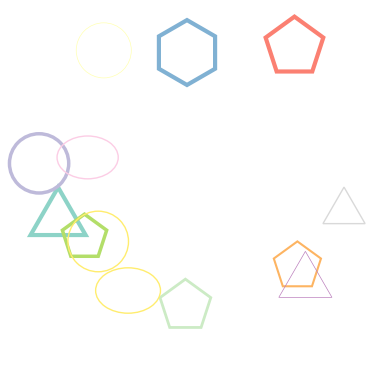[{"shape": "triangle", "thickness": 3, "radius": 0.41, "center": [0.151, 0.431]}, {"shape": "circle", "thickness": 0.5, "radius": 0.36, "center": [0.27, 0.869]}, {"shape": "circle", "thickness": 2.5, "radius": 0.38, "center": [0.102, 0.576]}, {"shape": "pentagon", "thickness": 3, "radius": 0.39, "center": [0.765, 0.878]}, {"shape": "hexagon", "thickness": 3, "radius": 0.42, "center": [0.486, 0.864]}, {"shape": "pentagon", "thickness": 1.5, "radius": 0.32, "center": [0.772, 0.309]}, {"shape": "pentagon", "thickness": 2.5, "radius": 0.3, "center": [0.22, 0.383]}, {"shape": "oval", "thickness": 1, "radius": 0.4, "center": [0.228, 0.591]}, {"shape": "triangle", "thickness": 1, "radius": 0.32, "center": [0.894, 0.451]}, {"shape": "triangle", "thickness": 0.5, "radius": 0.4, "center": [0.793, 0.267]}, {"shape": "pentagon", "thickness": 2, "radius": 0.35, "center": [0.482, 0.206]}, {"shape": "circle", "thickness": 1, "radius": 0.39, "center": [0.255, 0.373]}, {"shape": "oval", "thickness": 1, "radius": 0.42, "center": [0.333, 0.245]}]